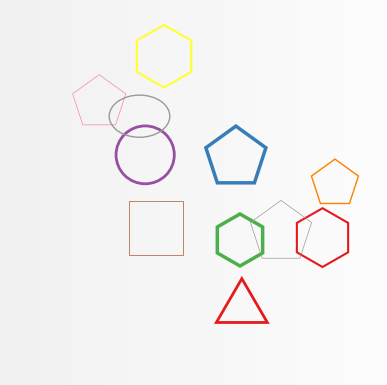[{"shape": "hexagon", "thickness": 1.5, "radius": 0.38, "center": [0.832, 0.383]}, {"shape": "triangle", "thickness": 2, "radius": 0.38, "center": [0.624, 0.2]}, {"shape": "pentagon", "thickness": 2.5, "radius": 0.41, "center": [0.609, 0.591]}, {"shape": "hexagon", "thickness": 2.5, "radius": 0.34, "center": [0.619, 0.377]}, {"shape": "circle", "thickness": 2, "radius": 0.38, "center": [0.375, 0.598]}, {"shape": "pentagon", "thickness": 1, "radius": 0.32, "center": [0.864, 0.523]}, {"shape": "hexagon", "thickness": 1.5, "radius": 0.41, "center": [0.423, 0.854]}, {"shape": "square", "thickness": 0.5, "radius": 0.35, "center": [0.402, 0.409]}, {"shape": "pentagon", "thickness": 0.5, "radius": 0.36, "center": [0.256, 0.734]}, {"shape": "pentagon", "thickness": 0.5, "radius": 0.41, "center": [0.725, 0.396]}, {"shape": "oval", "thickness": 1, "radius": 0.39, "center": [0.36, 0.698]}]